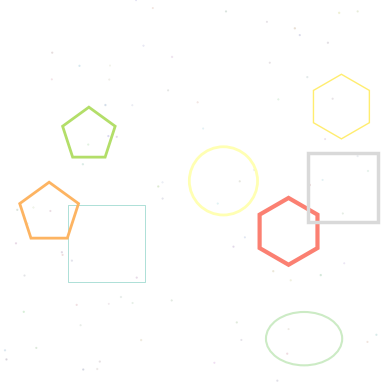[{"shape": "square", "thickness": 0.5, "radius": 0.5, "center": [0.277, 0.368]}, {"shape": "circle", "thickness": 2, "radius": 0.44, "center": [0.58, 0.53]}, {"shape": "hexagon", "thickness": 3, "radius": 0.43, "center": [0.749, 0.399]}, {"shape": "pentagon", "thickness": 2, "radius": 0.4, "center": [0.128, 0.446]}, {"shape": "pentagon", "thickness": 2, "radius": 0.36, "center": [0.231, 0.65]}, {"shape": "square", "thickness": 2.5, "radius": 0.45, "center": [0.891, 0.514]}, {"shape": "oval", "thickness": 1.5, "radius": 0.49, "center": [0.79, 0.12]}, {"shape": "hexagon", "thickness": 1, "radius": 0.42, "center": [0.887, 0.723]}]